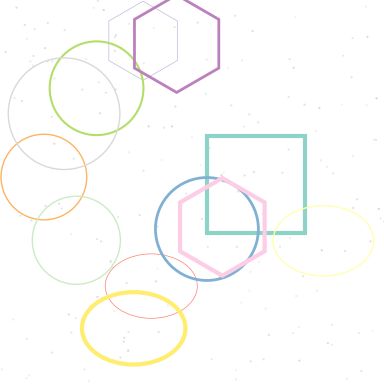[{"shape": "square", "thickness": 3, "radius": 0.64, "center": [0.664, 0.521]}, {"shape": "oval", "thickness": 1, "radius": 0.65, "center": [0.84, 0.375]}, {"shape": "hexagon", "thickness": 0.5, "radius": 0.51, "center": [0.372, 0.894]}, {"shape": "oval", "thickness": 0.5, "radius": 0.6, "center": [0.393, 0.257]}, {"shape": "circle", "thickness": 2, "radius": 0.67, "center": [0.537, 0.405]}, {"shape": "circle", "thickness": 1, "radius": 0.56, "center": [0.114, 0.54]}, {"shape": "circle", "thickness": 1.5, "radius": 0.61, "center": [0.251, 0.771]}, {"shape": "hexagon", "thickness": 3, "radius": 0.63, "center": [0.578, 0.411]}, {"shape": "circle", "thickness": 1, "radius": 0.72, "center": [0.166, 0.705]}, {"shape": "hexagon", "thickness": 2, "radius": 0.63, "center": [0.459, 0.886]}, {"shape": "circle", "thickness": 1, "radius": 0.57, "center": [0.198, 0.376]}, {"shape": "oval", "thickness": 3, "radius": 0.67, "center": [0.347, 0.147]}]